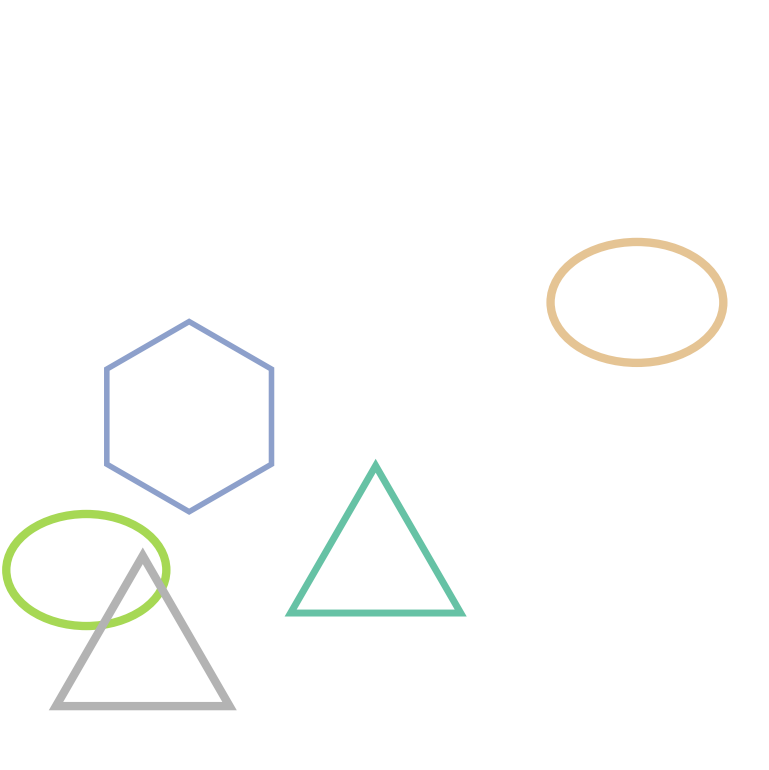[{"shape": "triangle", "thickness": 2.5, "radius": 0.64, "center": [0.488, 0.268]}, {"shape": "hexagon", "thickness": 2, "radius": 0.62, "center": [0.246, 0.459]}, {"shape": "oval", "thickness": 3, "radius": 0.52, "center": [0.112, 0.26]}, {"shape": "oval", "thickness": 3, "radius": 0.56, "center": [0.827, 0.607]}, {"shape": "triangle", "thickness": 3, "radius": 0.65, "center": [0.185, 0.148]}]